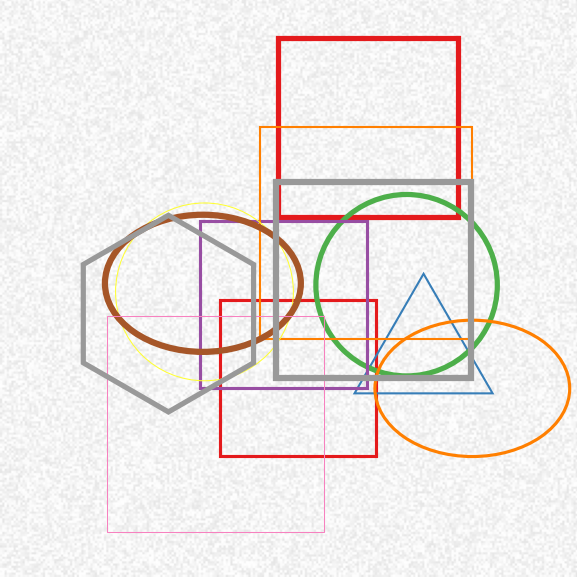[{"shape": "square", "thickness": 2.5, "radius": 0.78, "center": [0.637, 0.778]}, {"shape": "square", "thickness": 1.5, "radius": 0.67, "center": [0.516, 0.345]}, {"shape": "triangle", "thickness": 1, "radius": 0.69, "center": [0.733, 0.387]}, {"shape": "circle", "thickness": 2.5, "radius": 0.79, "center": [0.704, 0.505]}, {"shape": "square", "thickness": 1.5, "radius": 0.73, "center": [0.491, 0.472]}, {"shape": "square", "thickness": 1, "radius": 0.92, "center": [0.634, 0.596]}, {"shape": "oval", "thickness": 1.5, "radius": 0.84, "center": [0.818, 0.327]}, {"shape": "circle", "thickness": 0.5, "radius": 0.77, "center": [0.354, 0.494]}, {"shape": "oval", "thickness": 3, "radius": 0.85, "center": [0.351, 0.509]}, {"shape": "square", "thickness": 0.5, "radius": 0.94, "center": [0.373, 0.265]}, {"shape": "square", "thickness": 3, "radius": 0.85, "center": [0.647, 0.514]}, {"shape": "hexagon", "thickness": 2.5, "radius": 0.85, "center": [0.292, 0.456]}]